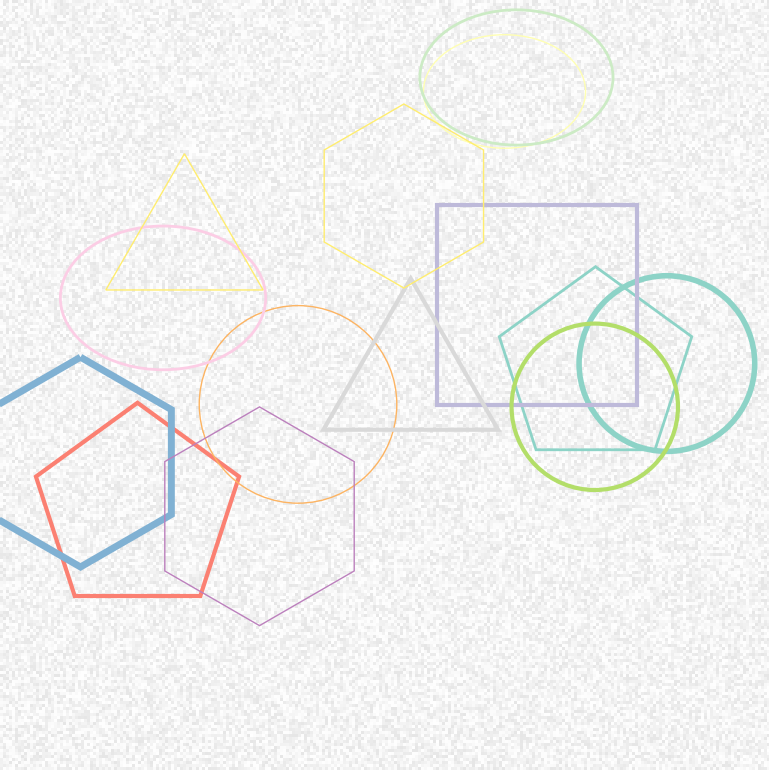[{"shape": "pentagon", "thickness": 1, "radius": 0.66, "center": [0.773, 0.522]}, {"shape": "circle", "thickness": 2, "radius": 0.57, "center": [0.866, 0.528]}, {"shape": "oval", "thickness": 0.5, "radius": 0.53, "center": [0.655, 0.881]}, {"shape": "square", "thickness": 1.5, "radius": 0.65, "center": [0.697, 0.604]}, {"shape": "pentagon", "thickness": 1.5, "radius": 0.69, "center": [0.179, 0.338]}, {"shape": "hexagon", "thickness": 2.5, "radius": 0.68, "center": [0.105, 0.4]}, {"shape": "circle", "thickness": 0.5, "radius": 0.64, "center": [0.387, 0.475]}, {"shape": "circle", "thickness": 1.5, "radius": 0.54, "center": [0.772, 0.472]}, {"shape": "oval", "thickness": 1, "radius": 0.67, "center": [0.212, 0.613]}, {"shape": "triangle", "thickness": 1.5, "radius": 0.66, "center": [0.533, 0.507]}, {"shape": "hexagon", "thickness": 0.5, "radius": 0.71, "center": [0.337, 0.33]}, {"shape": "oval", "thickness": 1, "radius": 0.63, "center": [0.671, 0.899]}, {"shape": "triangle", "thickness": 0.5, "radius": 0.59, "center": [0.24, 0.682]}, {"shape": "hexagon", "thickness": 0.5, "radius": 0.6, "center": [0.525, 0.745]}]